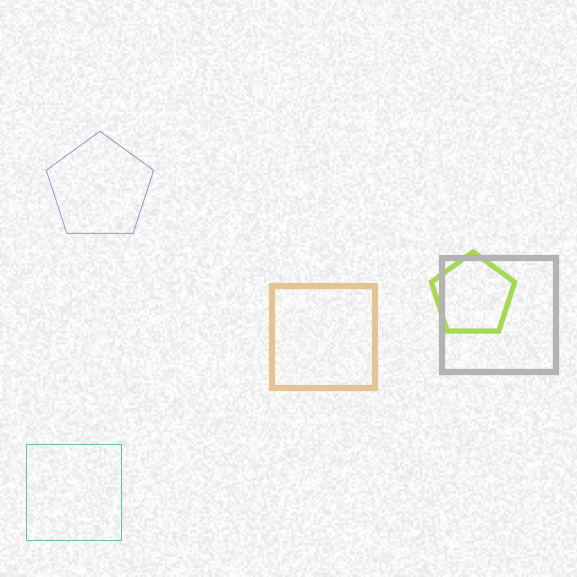[{"shape": "square", "thickness": 0.5, "radius": 0.41, "center": [0.127, 0.147]}, {"shape": "pentagon", "thickness": 0.5, "radius": 0.49, "center": [0.173, 0.674]}, {"shape": "pentagon", "thickness": 2.5, "radius": 0.38, "center": [0.819, 0.487]}, {"shape": "square", "thickness": 3, "radius": 0.44, "center": [0.56, 0.416]}, {"shape": "square", "thickness": 3, "radius": 0.49, "center": [0.864, 0.453]}]